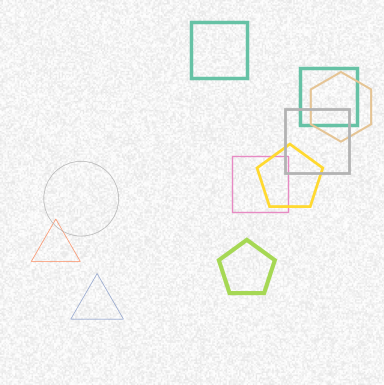[{"shape": "square", "thickness": 2.5, "radius": 0.37, "center": [0.854, 0.748]}, {"shape": "square", "thickness": 2.5, "radius": 0.37, "center": [0.569, 0.871]}, {"shape": "triangle", "thickness": 0.5, "radius": 0.37, "center": [0.145, 0.358]}, {"shape": "triangle", "thickness": 0.5, "radius": 0.4, "center": [0.252, 0.211]}, {"shape": "square", "thickness": 1, "radius": 0.36, "center": [0.676, 0.522]}, {"shape": "pentagon", "thickness": 3, "radius": 0.38, "center": [0.641, 0.301]}, {"shape": "pentagon", "thickness": 2, "radius": 0.45, "center": [0.753, 0.536]}, {"shape": "hexagon", "thickness": 1.5, "radius": 0.45, "center": [0.886, 0.723]}, {"shape": "circle", "thickness": 0.5, "radius": 0.49, "center": [0.211, 0.484]}, {"shape": "square", "thickness": 2, "radius": 0.42, "center": [0.823, 0.634]}]